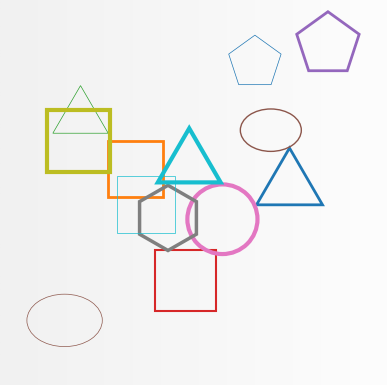[{"shape": "triangle", "thickness": 2, "radius": 0.49, "center": [0.747, 0.517]}, {"shape": "pentagon", "thickness": 0.5, "radius": 0.36, "center": [0.658, 0.838]}, {"shape": "square", "thickness": 2, "radius": 0.36, "center": [0.35, 0.561]}, {"shape": "triangle", "thickness": 0.5, "radius": 0.41, "center": [0.208, 0.695]}, {"shape": "square", "thickness": 1.5, "radius": 0.4, "center": [0.479, 0.272]}, {"shape": "pentagon", "thickness": 2, "radius": 0.42, "center": [0.846, 0.885]}, {"shape": "oval", "thickness": 0.5, "radius": 0.49, "center": [0.167, 0.168]}, {"shape": "oval", "thickness": 1, "radius": 0.39, "center": [0.699, 0.662]}, {"shape": "circle", "thickness": 3, "radius": 0.45, "center": [0.574, 0.431]}, {"shape": "hexagon", "thickness": 2.5, "radius": 0.42, "center": [0.434, 0.434]}, {"shape": "square", "thickness": 3, "radius": 0.41, "center": [0.204, 0.634]}, {"shape": "square", "thickness": 0.5, "radius": 0.37, "center": [0.377, 0.469]}, {"shape": "triangle", "thickness": 3, "radius": 0.47, "center": [0.488, 0.573]}]